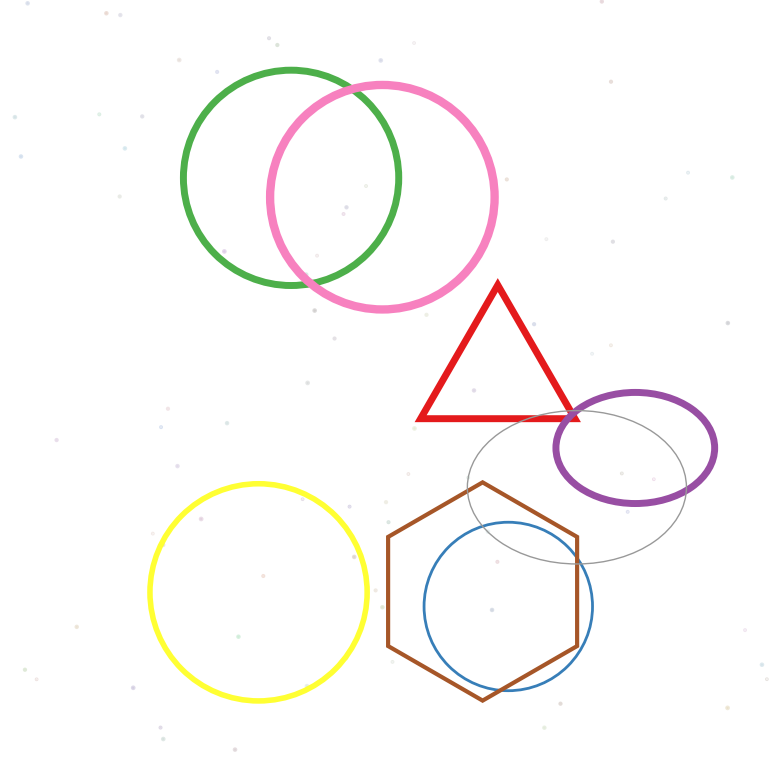[{"shape": "triangle", "thickness": 2.5, "radius": 0.58, "center": [0.646, 0.514]}, {"shape": "circle", "thickness": 1, "radius": 0.55, "center": [0.66, 0.212]}, {"shape": "circle", "thickness": 2.5, "radius": 0.7, "center": [0.378, 0.769]}, {"shape": "oval", "thickness": 2.5, "radius": 0.52, "center": [0.825, 0.418]}, {"shape": "circle", "thickness": 2, "radius": 0.71, "center": [0.336, 0.231]}, {"shape": "hexagon", "thickness": 1.5, "radius": 0.71, "center": [0.627, 0.232]}, {"shape": "circle", "thickness": 3, "radius": 0.73, "center": [0.497, 0.744]}, {"shape": "oval", "thickness": 0.5, "radius": 0.71, "center": [0.749, 0.367]}]